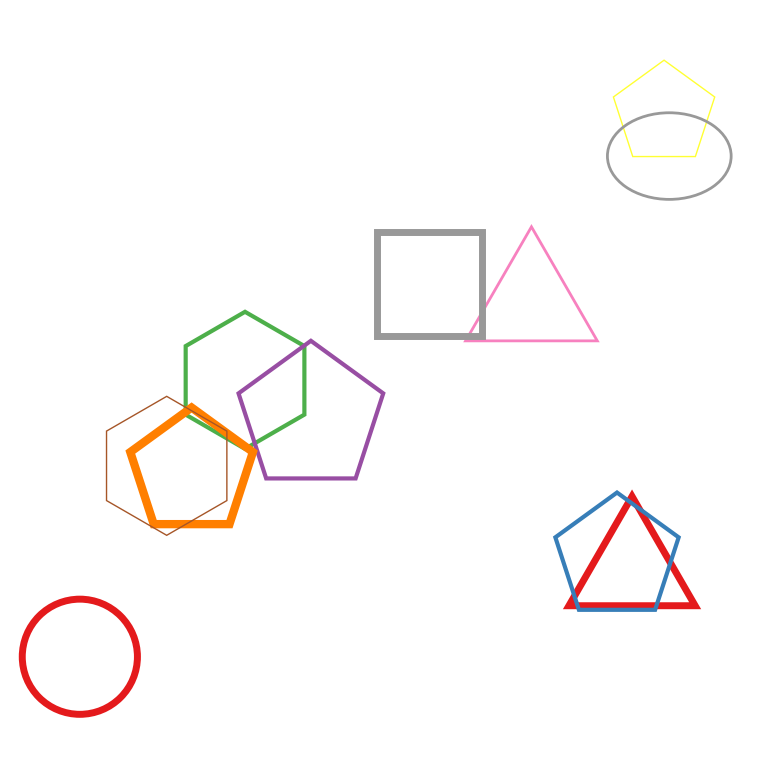[{"shape": "circle", "thickness": 2.5, "radius": 0.37, "center": [0.104, 0.147]}, {"shape": "triangle", "thickness": 2.5, "radius": 0.47, "center": [0.821, 0.261]}, {"shape": "pentagon", "thickness": 1.5, "radius": 0.42, "center": [0.801, 0.276]}, {"shape": "hexagon", "thickness": 1.5, "radius": 0.45, "center": [0.318, 0.506]}, {"shape": "pentagon", "thickness": 1.5, "radius": 0.49, "center": [0.404, 0.459]}, {"shape": "pentagon", "thickness": 3, "radius": 0.42, "center": [0.249, 0.387]}, {"shape": "pentagon", "thickness": 0.5, "radius": 0.35, "center": [0.862, 0.853]}, {"shape": "hexagon", "thickness": 0.5, "radius": 0.45, "center": [0.216, 0.395]}, {"shape": "triangle", "thickness": 1, "radius": 0.49, "center": [0.69, 0.607]}, {"shape": "square", "thickness": 2.5, "radius": 0.34, "center": [0.558, 0.631]}, {"shape": "oval", "thickness": 1, "radius": 0.4, "center": [0.869, 0.797]}]